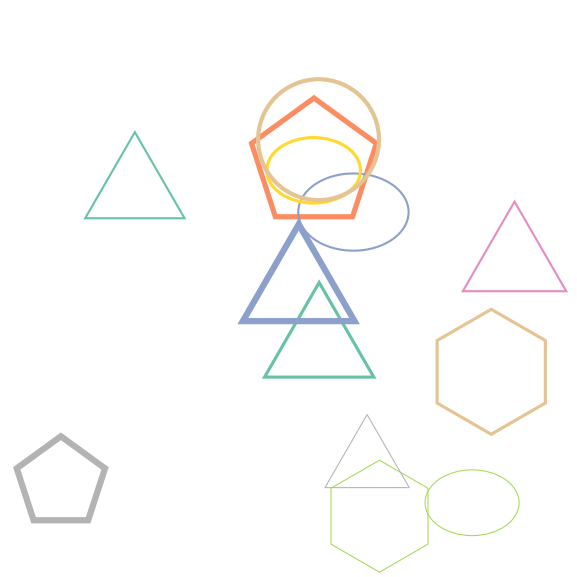[{"shape": "triangle", "thickness": 1, "radius": 0.5, "center": [0.234, 0.671]}, {"shape": "triangle", "thickness": 1.5, "radius": 0.55, "center": [0.553, 0.401]}, {"shape": "pentagon", "thickness": 2.5, "radius": 0.57, "center": [0.544, 0.716]}, {"shape": "oval", "thickness": 1, "radius": 0.48, "center": [0.612, 0.632]}, {"shape": "triangle", "thickness": 3, "radius": 0.56, "center": [0.517, 0.499]}, {"shape": "triangle", "thickness": 1, "radius": 0.52, "center": [0.891, 0.547]}, {"shape": "oval", "thickness": 0.5, "radius": 0.41, "center": [0.817, 0.129]}, {"shape": "hexagon", "thickness": 0.5, "radius": 0.48, "center": [0.657, 0.105]}, {"shape": "oval", "thickness": 1.5, "radius": 0.4, "center": [0.543, 0.704]}, {"shape": "hexagon", "thickness": 1.5, "radius": 0.54, "center": [0.851, 0.355]}, {"shape": "circle", "thickness": 2, "radius": 0.52, "center": [0.552, 0.757]}, {"shape": "pentagon", "thickness": 3, "radius": 0.4, "center": [0.105, 0.163]}, {"shape": "triangle", "thickness": 0.5, "radius": 0.42, "center": [0.636, 0.197]}]